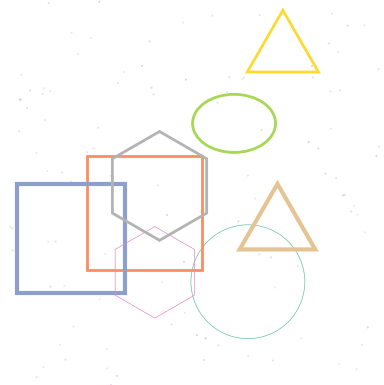[{"shape": "circle", "thickness": 0.5, "radius": 0.74, "center": [0.644, 0.268]}, {"shape": "square", "thickness": 2, "radius": 0.74, "center": [0.375, 0.446]}, {"shape": "square", "thickness": 3, "radius": 0.7, "center": [0.185, 0.381]}, {"shape": "hexagon", "thickness": 0.5, "radius": 0.59, "center": [0.402, 0.293]}, {"shape": "oval", "thickness": 2, "radius": 0.54, "center": [0.608, 0.68]}, {"shape": "triangle", "thickness": 2, "radius": 0.53, "center": [0.735, 0.866]}, {"shape": "triangle", "thickness": 3, "radius": 0.57, "center": [0.721, 0.409]}, {"shape": "hexagon", "thickness": 2, "radius": 0.71, "center": [0.414, 0.517]}]